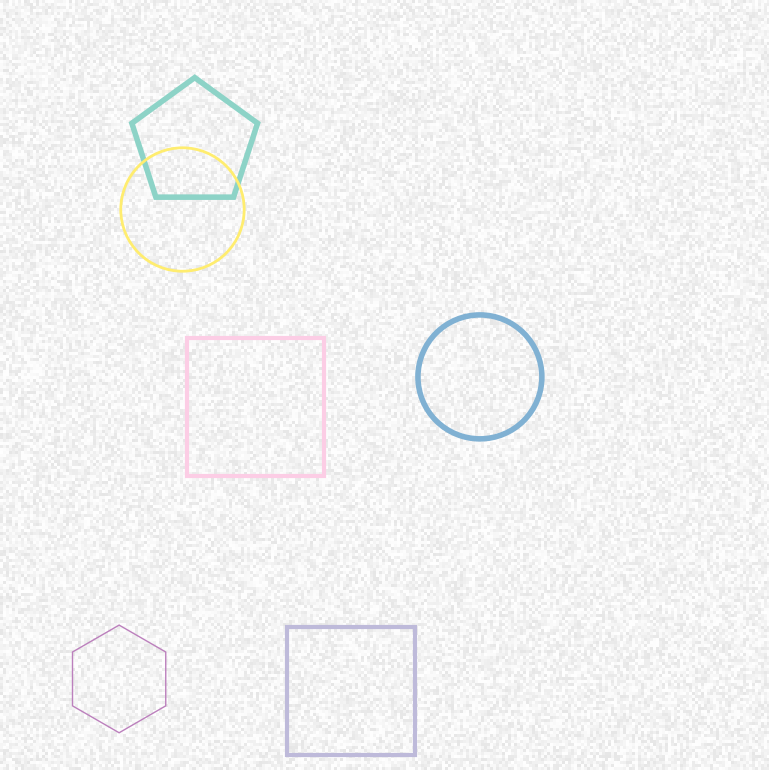[{"shape": "pentagon", "thickness": 2, "radius": 0.43, "center": [0.253, 0.813]}, {"shape": "square", "thickness": 1.5, "radius": 0.42, "center": [0.456, 0.103]}, {"shape": "circle", "thickness": 2, "radius": 0.4, "center": [0.623, 0.511]}, {"shape": "square", "thickness": 1.5, "radius": 0.45, "center": [0.332, 0.471]}, {"shape": "hexagon", "thickness": 0.5, "radius": 0.35, "center": [0.155, 0.118]}, {"shape": "circle", "thickness": 1, "radius": 0.4, "center": [0.237, 0.728]}]